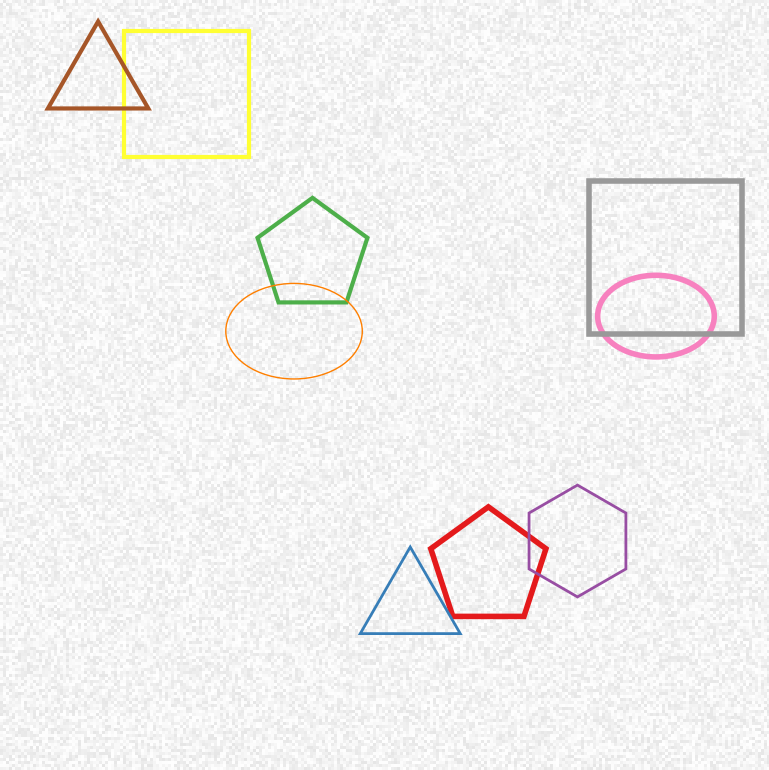[{"shape": "pentagon", "thickness": 2, "radius": 0.39, "center": [0.634, 0.263]}, {"shape": "triangle", "thickness": 1, "radius": 0.37, "center": [0.533, 0.215]}, {"shape": "pentagon", "thickness": 1.5, "radius": 0.38, "center": [0.406, 0.668]}, {"shape": "hexagon", "thickness": 1, "radius": 0.36, "center": [0.75, 0.297]}, {"shape": "oval", "thickness": 0.5, "radius": 0.44, "center": [0.382, 0.57]}, {"shape": "square", "thickness": 1.5, "radius": 0.41, "center": [0.242, 0.878]}, {"shape": "triangle", "thickness": 1.5, "radius": 0.38, "center": [0.127, 0.897]}, {"shape": "oval", "thickness": 2, "radius": 0.38, "center": [0.852, 0.589]}, {"shape": "square", "thickness": 2, "radius": 0.5, "center": [0.864, 0.666]}]